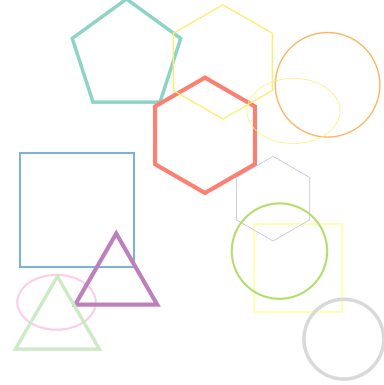[{"shape": "pentagon", "thickness": 2.5, "radius": 0.74, "center": [0.329, 0.855]}, {"shape": "square", "thickness": 1.5, "radius": 0.57, "center": [0.774, 0.304]}, {"shape": "hexagon", "thickness": 0.5, "radius": 0.55, "center": [0.709, 0.484]}, {"shape": "hexagon", "thickness": 3, "radius": 0.75, "center": [0.532, 0.649]}, {"shape": "square", "thickness": 1.5, "radius": 0.74, "center": [0.2, 0.454]}, {"shape": "circle", "thickness": 1, "radius": 0.68, "center": [0.851, 0.78]}, {"shape": "circle", "thickness": 1.5, "radius": 0.62, "center": [0.726, 0.348]}, {"shape": "oval", "thickness": 1.5, "radius": 0.51, "center": [0.147, 0.215]}, {"shape": "circle", "thickness": 2.5, "radius": 0.52, "center": [0.893, 0.119]}, {"shape": "triangle", "thickness": 3, "radius": 0.62, "center": [0.302, 0.27]}, {"shape": "triangle", "thickness": 2.5, "radius": 0.63, "center": [0.149, 0.156]}, {"shape": "oval", "thickness": 0.5, "radius": 0.61, "center": [0.762, 0.712]}, {"shape": "hexagon", "thickness": 1, "radius": 0.74, "center": [0.579, 0.839]}]